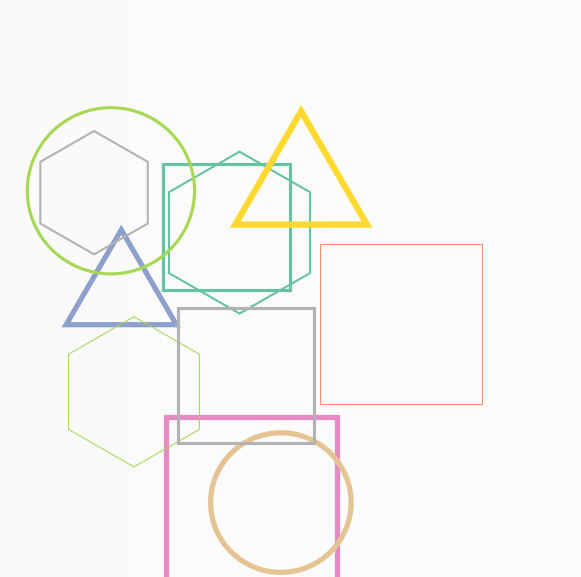[{"shape": "hexagon", "thickness": 1, "radius": 0.7, "center": [0.412, 0.596]}, {"shape": "square", "thickness": 1.5, "radius": 0.55, "center": [0.389, 0.606]}, {"shape": "square", "thickness": 0.5, "radius": 0.7, "center": [0.69, 0.438]}, {"shape": "triangle", "thickness": 2.5, "radius": 0.55, "center": [0.209, 0.492]}, {"shape": "square", "thickness": 2.5, "radius": 0.74, "center": [0.433, 0.13]}, {"shape": "circle", "thickness": 1.5, "radius": 0.72, "center": [0.191, 0.669]}, {"shape": "hexagon", "thickness": 0.5, "radius": 0.65, "center": [0.23, 0.321]}, {"shape": "triangle", "thickness": 3, "radius": 0.65, "center": [0.518, 0.676]}, {"shape": "circle", "thickness": 2.5, "radius": 0.6, "center": [0.483, 0.129]}, {"shape": "hexagon", "thickness": 1, "radius": 0.53, "center": [0.162, 0.665]}, {"shape": "square", "thickness": 1.5, "radius": 0.59, "center": [0.423, 0.349]}]